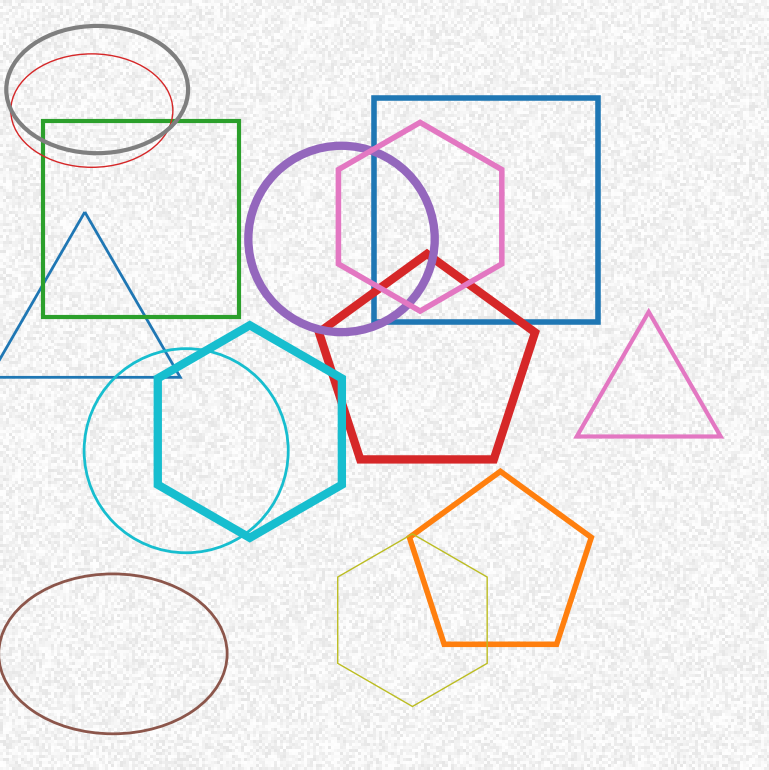[{"shape": "square", "thickness": 2, "radius": 0.73, "center": [0.631, 0.727]}, {"shape": "triangle", "thickness": 1, "radius": 0.72, "center": [0.11, 0.582]}, {"shape": "pentagon", "thickness": 2, "radius": 0.62, "center": [0.65, 0.264]}, {"shape": "square", "thickness": 1.5, "radius": 0.64, "center": [0.183, 0.716]}, {"shape": "pentagon", "thickness": 3, "radius": 0.74, "center": [0.555, 0.523]}, {"shape": "oval", "thickness": 0.5, "radius": 0.53, "center": [0.119, 0.856]}, {"shape": "circle", "thickness": 3, "radius": 0.61, "center": [0.444, 0.69]}, {"shape": "oval", "thickness": 1, "radius": 0.74, "center": [0.147, 0.151]}, {"shape": "triangle", "thickness": 1.5, "radius": 0.54, "center": [0.842, 0.487]}, {"shape": "hexagon", "thickness": 2, "radius": 0.61, "center": [0.546, 0.718]}, {"shape": "oval", "thickness": 1.5, "radius": 0.59, "center": [0.126, 0.884]}, {"shape": "hexagon", "thickness": 0.5, "radius": 0.56, "center": [0.536, 0.195]}, {"shape": "hexagon", "thickness": 3, "radius": 0.69, "center": [0.324, 0.44]}, {"shape": "circle", "thickness": 1, "radius": 0.66, "center": [0.242, 0.415]}]